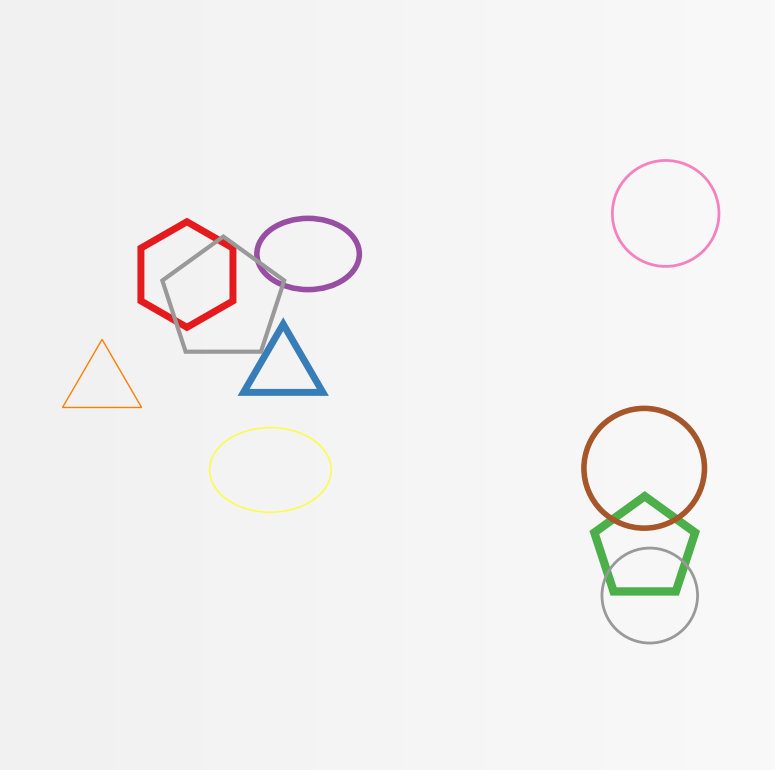[{"shape": "hexagon", "thickness": 2.5, "radius": 0.34, "center": [0.241, 0.643]}, {"shape": "triangle", "thickness": 2.5, "radius": 0.3, "center": [0.365, 0.52]}, {"shape": "pentagon", "thickness": 3, "radius": 0.34, "center": [0.832, 0.287]}, {"shape": "oval", "thickness": 2, "radius": 0.33, "center": [0.398, 0.67]}, {"shape": "triangle", "thickness": 0.5, "radius": 0.29, "center": [0.132, 0.5]}, {"shape": "oval", "thickness": 0.5, "radius": 0.39, "center": [0.349, 0.39]}, {"shape": "circle", "thickness": 2, "radius": 0.39, "center": [0.831, 0.392]}, {"shape": "circle", "thickness": 1, "radius": 0.34, "center": [0.859, 0.723]}, {"shape": "pentagon", "thickness": 1.5, "radius": 0.41, "center": [0.288, 0.61]}, {"shape": "circle", "thickness": 1, "radius": 0.31, "center": [0.838, 0.227]}]